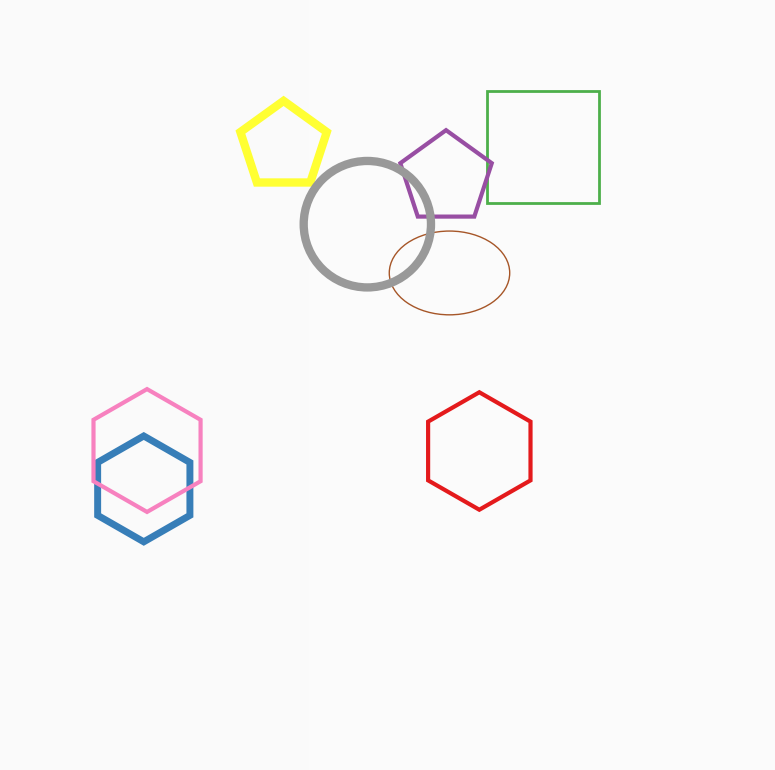[{"shape": "hexagon", "thickness": 1.5, "radius": 0.38, "center": [0.618, 0.414]}, {"shape": "hexagon", "thickness": 2.5, "radius": 0.34, "center": [0.186, 0.365]}, {"shape": "square", "thickness": 1, "radius": 0.36, "center": [0.701, 0.809]}, {"shape": "pentagon", "thickness": 1.5, "radius": 0.31, "center": [0.576, 0.769]}, {"shape": "pentagon", "thickness": 3, "radius": 0.29, "center": [0.366, 0.81]}, {"shape": "oval", "thickness": 0.5, "radius": 0.39, "center": [0.58, 0.646]}, {"shape": "hexagon", "thickness": 1.5, "radius": 0.4, "center": [0.19, 0.415]}, {"shape": "circle", "thickness": 3, "radius": 0.41, "center": [0.474, 0.709]}]